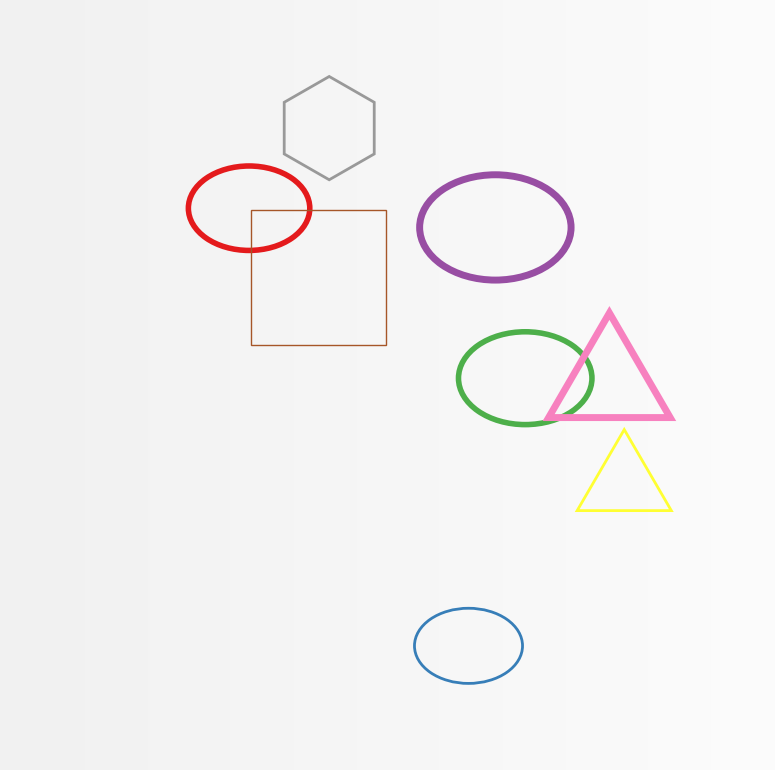[{"shape": "oval", "thickness": 2, "radius": 0.39, "center": [0.321, 0.73]}, {"shape": "oval", "thickness": 1, "radius": 0.35, "center": [0.605, 0.161]}, {"shape": "oval", "thickness": 2, "radius": 0.43, "center": [0.678, 0.509]}, {"shape": "oval", "thickness": 2.5, "radius": 0.49, "center": [0.639, 0.705]}, {"shape": "triangle", "thickness": 1, "radius": 0.35, "center": [0.805, 0.372]}, {"shape": "square", "thickness": 0.5, "radius": 0.44, "center": [0.411, 0.639]}, {"shape": "triangle", "thickness": 2.5, "radius": 0.45, "center": [0.786, 0.503]}, {"shape": "hexagon", "thickness": 1, "radius": 0.34, "center": [0.425, 0.834]}]